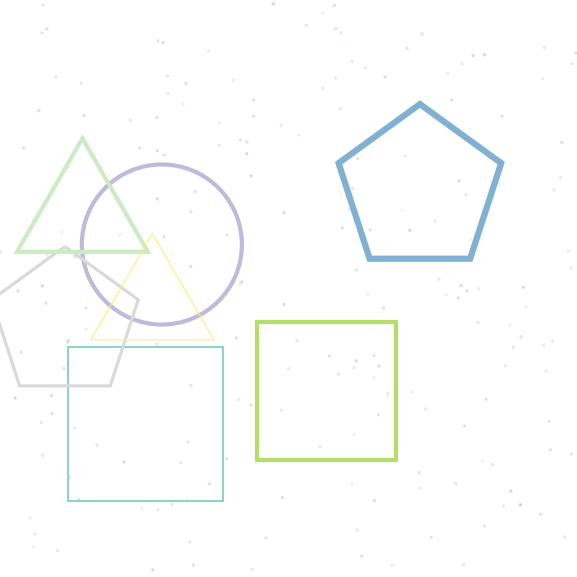[{"shape": "square", "thickness": 1, "radius": 0.67, "center": [0.252, 0.265]}, {"shape": "circle", "thickness": 2, "radius": 0.69, "center": [0.28, 0.576]}, {"shape": "pentagon", "thickness": 3, "radius": 0.74, "center": [0.727, 0.671]}, {"shape": "square", "thickness": 2, "radius": 0.6, "center": [0.566, 0.322]}, {"shape": "pentagon", "thickness": 1.5, "radius": 0.67, "center": [0.112, 0.439]}, {"shape": "triangle", "thickness": 2, "radius": 0.65, "center": [0.143, 0.629]}, {"shape": "triangle", "thickness": 0.5, "radius": 0.61, "center": [0.264, 0.472]}]